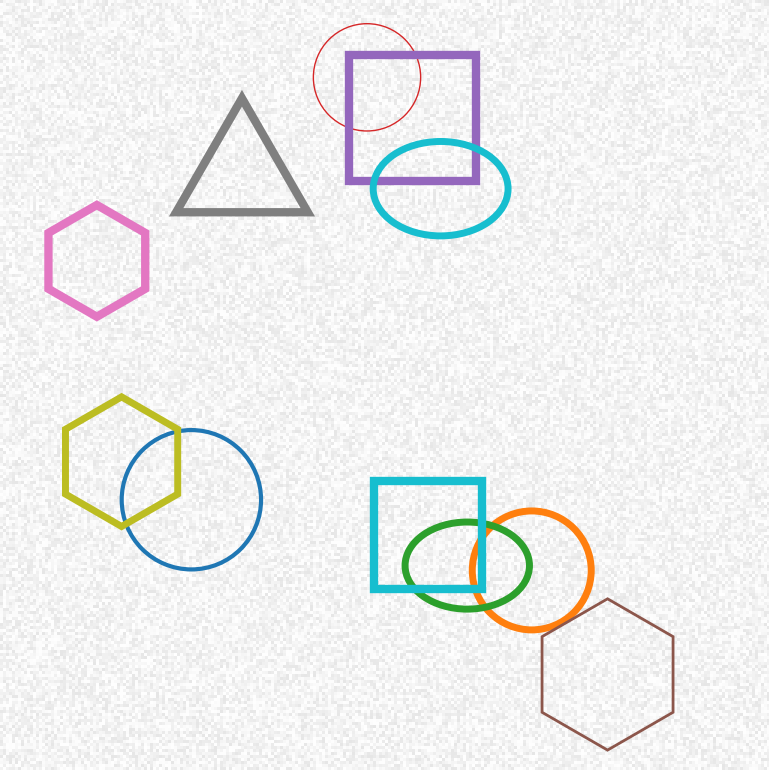[{"shape": "circle", "thickness": 1.5, "radius": 0.45, "center": [0.249, 0.351]}, {"shape": "circle", "thickness": 2.5, "radius": 0.39, "center": [0.691, 0.259]}, {"shape": "oval", "thickness": 2.5, "radius": 0.4, "center": [0.607, 0.265]}, {"shape": "circle", "thickness": 0.5, "radius": 0.35, "center": [0.477, 0.9]}, {"shape": "square", "thickness": 3, "radius": 0.41, "center": [0.536, 0.847]}, {"shape": "hexagon", "thickness": 1, "radius": 0.49, "center": [0.789, 0.124]}, {"shape": "hexagon", "thickness": 3, "radius": 0.36, "center": [0.126, 0.661]}, {"shape": "triangle", "thickness": 3, "radius": 0.49, "center": [0.314, 0.774]}, {"shape": "hexagon", "thickness": 2.5, "radius": 0.42, "center": [0.158, 0.4]}, {"shape": "oval", "thickness": 2.5, "radius": 0.44, "center": [0.572, 0.755]}, {"shape": "square", "thickness": 3, "radius": 0.35, "center": [0.556, 0.305]}]